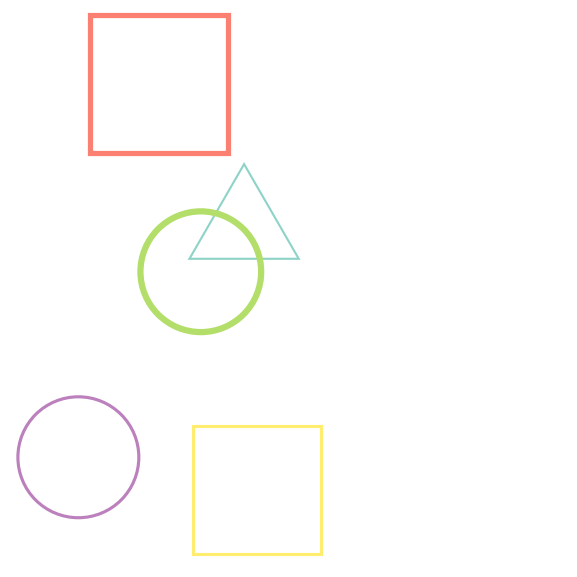[{"shape": "triangle", "thickness": 1, "radius": 0.55, "center": [0.423, 0.606]}, {"shape": "square", "thickness": 2.5, "radius": 0.6, "center": [0.275, 0.853]}, {"shape": "circle", "thickness": 3, "radius": 0.52, "center": [0.348, 0.529]}, {"shape": "circle", "thickness": 1.5, "radius": 0.52, "center": [0.136, 0.207]}, {"shape": "square", "thickness": 1.5, "radius": 0.55, "center": [0.445, 0.15]}]